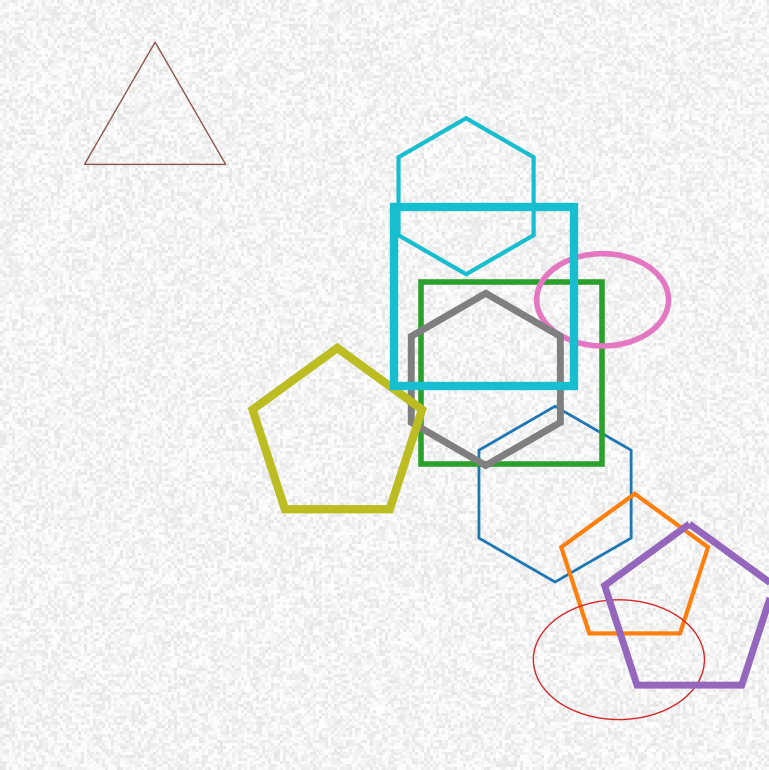[{"shape": "hexagon", "thickness": 1, "radius": 0.57, "center": [0.721, 0.358]}, {"shape": "pentagon", "thickness": 1.5, "radius": 0.5, "center": [0.824, 0.258]}, {"shape": "square", "thickness": 2, "radius": 0.59, "center": [0.664, 0.515]}, {"shape": "oval", "thickness": 0.5, "radius": 0.56, "center": [0.804, 0.143]}, {"shape": "pentagon", "thickness": 2.5, "radius": 0.58, "center": [0.895, 0.204]}, {"shape": "triangle", "thickness": 0.5, "radius": 0.53, "center": [0.201, 0.839]}, {"shape": "oval", "thickness": 2, "radius": 0.43, "center": [0.783, 0.611]}, {"shape": "hexagon", "thickness": 2.5, "radius": 0.56, "center": [0.631, 0.507]}, {"shape": "pentagon", "thickness": 3, "radius": 0.58, "center": [0.438, 0.432]}, {"shape": "square", "thickness": 3, "radius": 0.58, "center": [0.629, 0.615]}, {"shape": "hexagon", "thickness": 1.5, "radius": 0.51, "center": [0.605, 0.745]}]